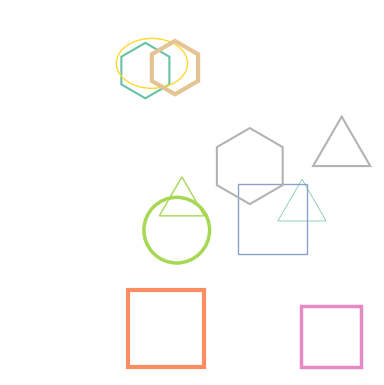[{"shape": "triangle", "thickness": 0.5, "radius": 0.36, "center": [0.784, 0.462]}, {"shape": "hexagon", "thickness": 1.5, "radius": 0.36, "center": [0.378, 0.817]}, {"shape": "square", "thickness": 3, "radius": 0.5, "center": [0.431, 0.147]}, {"shape": "square", "thickness": 1, "radius": 0.45, "center": [0.708, 0.432]}, {"shape": "square", "thickness": 2.5, "radius": 0.4, "center": [0.86, 0.125]}, {"shape": "circle", "thickness": 2.5, "radius": 0.43, "center": [0.459, 0.402]}, {"shape": "triangle", "thickness": 1, "radius": 0.34, "center": [0.472, 0.473]}, {"shape": "oval", "thickness": 1, "radius": 0.46, "center": [0.395, 0.835]}, {"shape": "hexagon", "thickness": 3, "radius": 0.35, "center": [0.454, 0.824]}, {"shape": "hexagon", "thickness": 1.5, "radius": 0.49, "center": [0.649, 0.569]}, {"shape": "triangle", "thickness": 1.5, "radius": 0.43, "center": [0.888, 0.612]}]